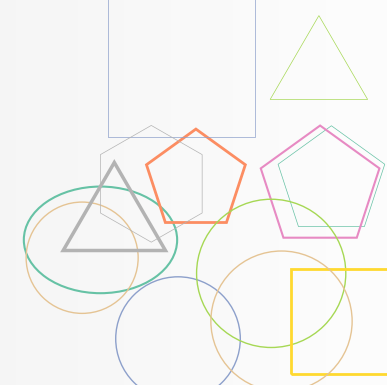[{"shape": "pentagon", "thickness": 0.5, "radius": 0.72, "center": [0.855, 0.529]}, {"shape": "oval", "thickness": 1.5, "radius": 0.99, "center": [0.259, 0.377]}, {"shape": "pentagon", "thickness": 2, "radius": 0.67, "center": [0.506, 0.531]}, {"shape": "square", "thickness": 0.5, "radius": 0.95, "center": [0.469, 0.834]}, {"shape": "circle", "thickness": 1, "radius": 0.8, "center": [0.459, 0.12]}, {"shape": "pentagon", "thickness": 1.5, "radius": 0.81, "center": [0.826, 0.513]}, {"shape": "circle", "thickness": 1, "radius": 0.96, "center": [0.7, 0.29]}, {"shape": "triangle", "thickness": 0.5, "radius": 0.73, "center": [0.823, 0.814]}, {"shape": "square", "thickness": 2, "radius": 0.68, "center": [0.887, 0.165]}, {"shape": "circle", "thickness": 1, "radius": 0.91, "center": [0.726, 0.166]}, {"shape": "circle", "thickness": 1, "radius": 0.72, "center": [0.212, 0.331]}, {"shape": "triangle", "thickness": 2.5, "radius": 0.76, "center": [0.295, 0.426]}, {"shape": "hexagon", "thickness": 0.5, "radius": 0.76, "center": [0.39, 0.523]}]